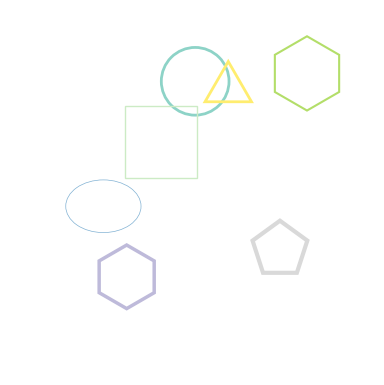[{"shape": "circle", "thickness": 2, "radius": 0.44, "center": [0.507, 0.789]}, {"shape": "hexagon", "thickness": 2.5, "radius": 0.41, "center": [0.329, 0.281]}, {"shape": "oval", "thickness": 0.5, "radius": 0.49, "center": [0.269, 0.464]}, {"shape": "hexagon", "thickness": 1.5, "radius": 0.48, "center": [0.797, 0.809]}, {"shape": "pentagon", "thickness": 3, "radius": 0.37, "center": [0.727, 0.352]}, {"shape": "square", "thickness": 1, "radius": 0.47, "center": [0.419, 0.632]}, {"shape": "triangle", "thickness": 2, "radius": 0.35, "center": [0.593, 0.771]}]